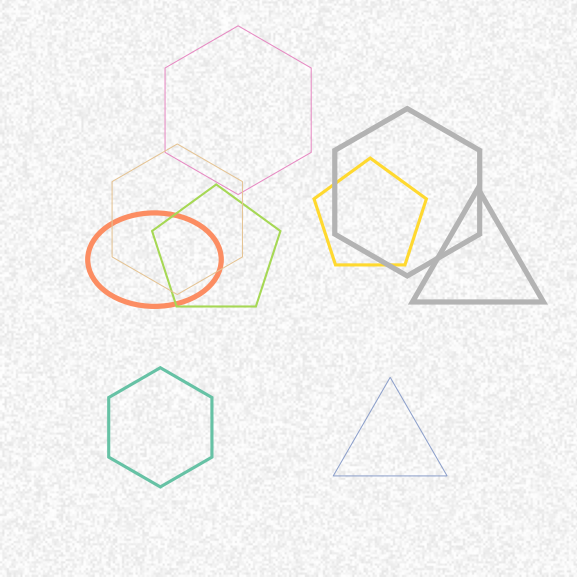[{"shape": "hexagon", "thickness": 1.5, "radius": 0.52, "center": [0.278, 0.259]}, {"shape": "oval", "thickness": 2.5, "radius": 0.58, "center": [0.268, 0.55]}, {"shape": "triangle", "thickness": 0.5, "radius": 0.57, "center": [0.676, 0.232]}, {"shape": "hexagon", "thickness": 0.5, "radius": 0.73, "center": [0.412, 0.808]}, {"shape": "pentagon", "thickness": 1, "radius": 0.58, "center": [0.374, 0.563]}, {"shape": "pentagon", "thickness": 1.5, "radius": 0.51, "center": [0.641, 0.623]}, {"shape": "hexagon", "thickness": 0.5, "radius": 0.65, "center": [0.307, 0.619]}, {"shape": "hexagon", "thickness": 2.5, "radius": 0.72, "center": [0.705, 0.666]}, {"shape": "triangle", "thickness": 2.5, "radius": 0.66, "center": [0.828, 0.542]}]